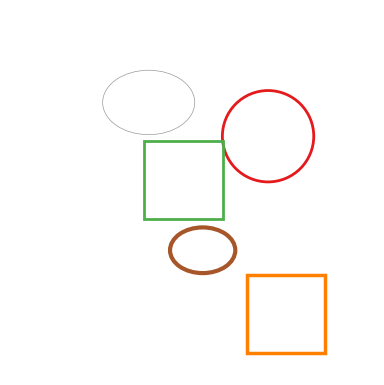[{"shape": "circle", "thickness": 2, "radius": 0.59, "center": [0.696, 0.646]}, {"shape": "square", "thickness": 2, "radius": 0.51, "center": [0.476, 0.533]}, {"shape": "square", "thickness": 2.5, "radius": 0.5, "center": [0.743, 0.184]}, {"shape": "oval", "thickness": 3, "radius": 0.42, "center": [0.526, 0.35]}, {"shape": "oval", "thickness": 0.5, "radius": 0.6, "center": [0.386, 0.734]}]